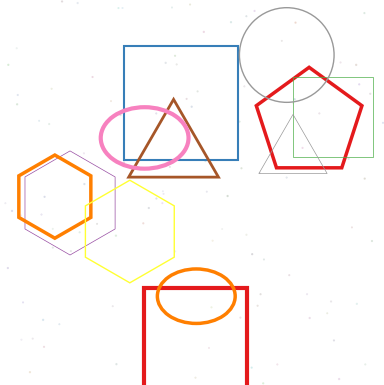[{"shape": "square", "thickness": 3, "radius": 0.67, "center": [0.508, 0.117]}, {"shape": "pentagon", "thickness": 2.5, "radius": 0.72, "center": [0.803, 0.681]}, {"shape": "square", "thickness": 1.5, "radius": 0.74, "center": [0.47, 0.733]}, {"shape": "square", "thickness": 0.5, "radius": 0.52, "center": [0.865, 0.695]}, {"shape": "hexagon", "thickness": 0.5, "radius": 0.68, "center": [0.182, 0.473]}, {"shape": "oval", "thickness": 2.5, "radius": 0.51, "center": [0.51, 0.231]}, {"shape": "hexagon", "thickness": 2.5, "radius": 0.54, "center": [0.142, 0.489]}, {"shape": "hexagon", "thickness": 1, "radius": 0.67, "center": [0.337, 0.399]}, {"shape": "triangle", "thickness": 2, "radius": 0.67, "center": [0.451, 0.607]}, {"shape": "oval", "thickness": 3, "radius": 0.57, "center": [0.376, 0.642]}, {"shape": "circle", "thickness": 1, "radius": 0.61, "center": [0.745, 0.857]}, {"shape": "triangle", "thickness": 0.5, "radius": 0.51, "center": [0.761, 0.6]}]